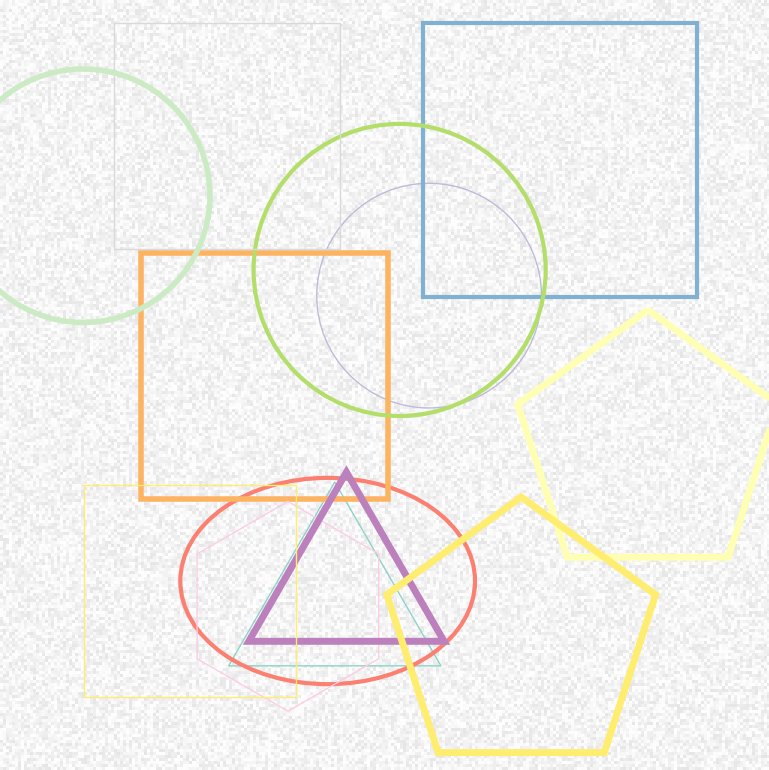[{"shape": "triangle", "thickness": 0.5, "radius": 0.8, "center": [0.435, 0.215]}, {"shape": "pentagon", "thickness": 2.5, "radius": 0.89, "center": [0.841, 0.42]}, {"shape": "circle", "thickness": 0.5, "radius": 0.73, "center": [0.557, 0.616]}, {"shape": "oval", "thickness": 1.5, "radius": 0.96, "center": [0.426, 0.245]}, {"shape": "square", "thickness": 1.5, "radius": 0.89, "center": [0.727, 0.792]}, {"shape": "square", "thickness": 2, "radius": 0.8, "center": [0.344, 0.512]}, {"shape": "circle", "thickness": 1.5, "radius": 0.95, "center": [0.519, 0.649]}, {"shape": "hexagon", "thickness": 0.5, "radius": 0.68, "center": [0.374, 0.213]}, {"shape": "square", "thickness": 0.5, "radius": 0.73, "center": [0.295, 0.824]}, {"shape": "triangle", "thickness": 2.5, "radius": 0.73, "center": [0.45, 0.24]}, {"shape": "circle", "thickness": 2, "radius": 0.82, "center": [0.108, 0.746]}, {"shape": "square", "thickness": 0.5, "radius": 0.69, "center": [0.246, 0.232]}, {"shape": "pentagon", "thickness": 2.5, "radius": 0.92, "center": [0.677, 0.171]}]